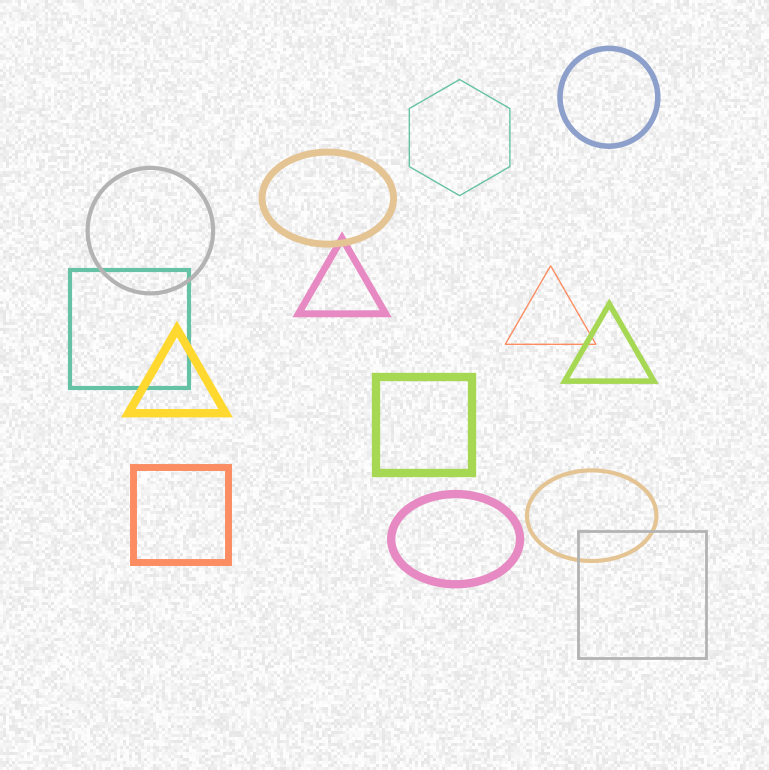[{"shape": "square", "thickness": 1.5, "radius": 0.38, "center": [0.168, 0.573]}, {"shape": "hexagon", "thickness": 0.5, "radius": 0.38, "center": [0.597, 0.821]}, {"shape": "square", "thickness": 2.5, "radius": 0.31, "center": [0.235, 0.332]}, {"shape": "triangle", "thickness": 0.5, "radius": 0.34, "center": [0.715, 0.587]}, {"shape": "circle", "thickness": 2, "radius": 0.32, "center": [0.791, 0.874]}, {"shape": "oval", "thickness": 3, "radius": 0.42, "center": [0.592, 0.3]}, {"shape": "triangle", "thickness": 2.5, "radius": 0.33, "center": [0.444, 0.625]}, {"shape": "triangle", "thickness": 2, "radius": 0.33, "center": [0.791, 0.538]}, {"shape": "square", "thickness": 3, "radius": 0.31, "center": [0.551, 0.448]}, {"shape": "triangle", "thickness": 3, "radius": 0.36, "center": [0.23, 0.5]}, {"shape": "oval", "thickness": 2.5, "radius": 0.43, "center": [0.426, 0.743]}, {"shape": "oval", "thickness": 1.5, "radius": 0.42, "center": [0.768, 0.33]}, {"shape": "circle", "thickness": 1.5, "radius": 0.41, "center": [0.195, 0.7]}, {"shape": "square", "thickness": 1, "radius": 0.41, "center": [0.834, 0.228]}]